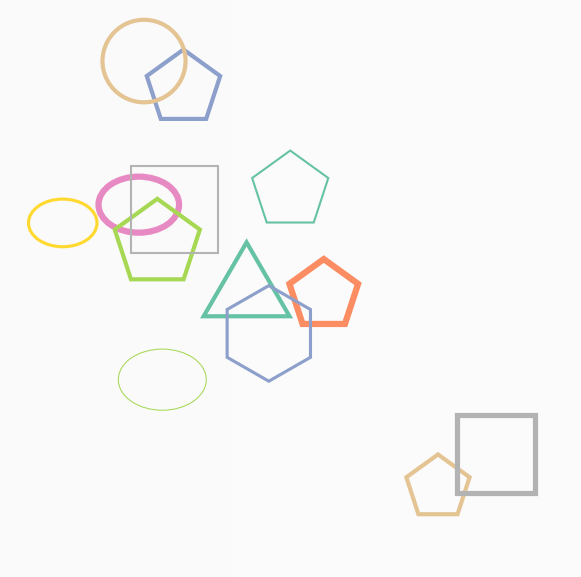[{"shape": "triangle", "thickness": 2, "radius": 0.43, "center": [0.424, 0.494]}, {"shape": "pentagon", "thickness": 1, "radius": 0.34, "center": [0.499, 0.67]}, {"shape": "pentagon", "thickness": 3, "radius": 0.31, "center": [0.557, 0.488]}, {"shape": "hexagon", "thickness": 1.5, "radius": 0.41, "center": [0.462, 0.422]}, {"shape": "pentagon", "thickness": 2, "radius": 0.33, "center": [0.316, 0.847]}, {"shape": "oval", "thickness": 3, "radius": 0.35, "center": [0.239, 0.645]}, {"shape": "pentagon", "thickness": 2, "radius": 0.39, "center": [0.271, 0.578]}, {"shape": "oval", "thickness": 0.5, "radius": 0.38, "center": [0.279, 0.342]}, {"shape": "oval", "thickness": 1.5, "radius": 0.29, "center": [0.108, 0.613]}, {"shape": "pentagon", "thickness": 2, "radius": 0.29, "center": [0.753, 0.155]}, {"shape": "circle", "thickness": 2, "radius": 0.36, "center": [0.248, 0.893]}, {"shape": "square", "thickness": 2.5, "radius": 0.33, "center": [0.853, 0.213]}, {"shape": "square", "thickness": 1, "radius": 0.38, "center": [0.3, 0.636]}]